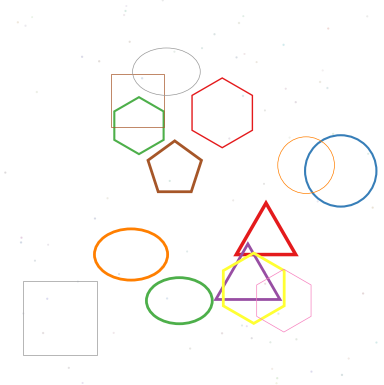[{"shape": "triangle", "thickness": 2.5, "radius": 0.45, "center": [0.691, 0.383]}, {"shape": "hexagon", "thickness": 1, "radius": 0.45, "center": [0.577, 0.707]}, {"shape": "circle", "thickness": 1.5, "radius": 0.46, "center": [0.885, 0.556]}, {"shape": "oval", "thickness": 2, "radius": 0.43, "center": [0.466, 0.219]}, {"shape": "hexagon", "thickness": 1.5, "radius": 0.37, "center": [0.361, 0.674]}, {"shape": "triangle", "thickness": 2, "radius": 0.48, "center": [0.644, 0.27]}, {"shape": "oval", "thickness": 2, "radius": 0.48, "center": [0.34, 0.339]}, {"shape": "circle", "thickness": 0.5, "radius": 0.37, "center": [0.795, 0.571]}, {"shape": "hexagon", "thickness": 2, "radius": 0.46, "center": [0.659, 0.251]}, {"shape": "square", "thickness": 0.5, "radius": 0.34, "center": [0.356, 0.738]}, {"shape": "pentagon", "thickness": 2, "radius": 0.37, "center": [0.454, 0.561]}, {"shape": "hexagon", "thickness": 0.5, "radius": 0.41, "center": [0.737, 0.219]}, {"shape": "square", "thickness": 0.5, "radius": 0.48, "center": [0.156, 0.174]}, {"shape": "oval", "thickness": 0.5, "radius": 0.44, "center": [0.432, 0.814]}]